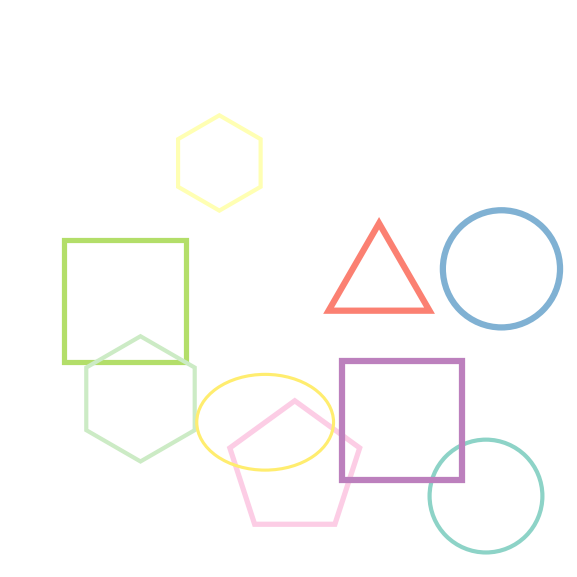[{"shape": "circle", "thickness": 2, "radius": 0.49, "center": [0.842, 0.14]}, {"shape": "hexagon", "thickness": 2, "radius": 0.41, "center": [0.38, 0.717]}, {"shape": "triangle", "thickness": 3, "radius": 0.5, "center": [0.656, 0.512]}, {"shape": "circle", "thickness": 3, "radius": 0.51, "center": [0.868, 0.534]}, {"shape": "square", "thickness": 2.5, "radius": 0.53, "center": [0.217, 0.478]}, {"shape": "pentagon", "thickness": 2.5, "radius": 0.59, "center": [0.51, 0.187]}, {"shape": "square", "thickness": 3, "radius": 0.52, "center": [0.696, 0.27]}, {"shape": "hexagon", "thickness": 2, "radius": 0.54, "center": [0.243, 0.308]}, {"shape": "oval", "thickness": 1.5, "radius": 0.59, "center": [0.459, 0.268]}]